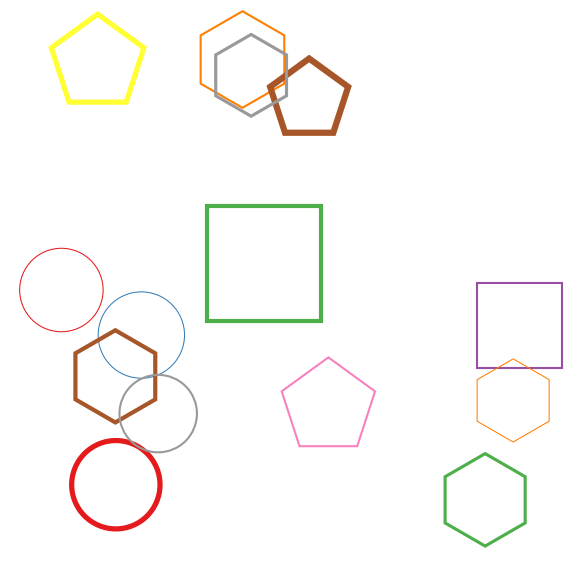[{"shape": "circle", "thickness": 0.5, "radius": 0.36, "center": [0.106, 0.497]}, {"shape": "circle", "thickness": 2.5, "radius": 0.38, "center": [0.201, 0.16]}, {"shape": "circle", "thickness": 0.5, "radius": 0.37, "center": [0.245, 0.419]}, {"shape": "square", "thickness": 2, "radius": 0.49, "center": [0.457, 0.543]}, {"shape": "hexagon", "thickness": 1.5, "radius": 0.4, "center": [0.84, 0.134]}, {"shape": "square", "thickness": 1, "radius": 0.37, "center": [0.9, 0.435]}, {"shape": "hexagon", "thickness": 1, "radius": 0.42, "center": [0.42, 0.896]}, {"shape": "hexagon", "thickness": 0.5, "radius": 0.36, "center": [0.889, 0.306]}, {"shape": "pentagon", "thickness": 2.5, "radius": 0.42, "center": [0.169, 0.89]}, {"shape": "pentagon", "thickness": 3, "radius": 0.36, "center": [0.535, 0.827]}, {"shape": "hexagon", "thickness": 2, "radius": 0.4, "center": [0.2, 0.347]}, {"shape": "pentagon", "thickness": 1, "radius": 0.42, "center": [0.569, 0.295]}, {"shape": "hexagon", "thickness": 1.5, "radius": 0.35, "center": [0.435, 0.869]}, {"shape": "circle", "thickness": 1, "radius": 0.34, "center": [0.274, 0.283]}]